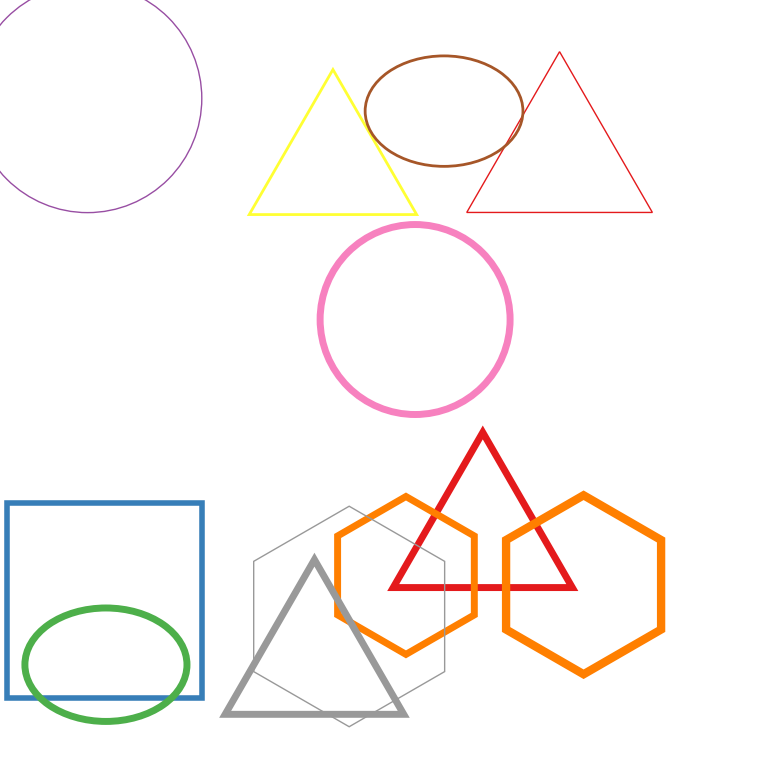[{"shape": "triangle", "thickness": 0.5, "radius": 0.7, "center": [0.727, 0.794]}, {"shape": "triangle", "thickness": 2.5, "radius": 0.67, "center": [0.627, 0.304]}, {"shape": "square", "thickness": 2, "radius": 0.63, "center": [0.136, 0.22]}, {"shape": "oval", "thickness": 2.5, "radius": 0.53, "center": [0.138, 0.137]}, {"shape": "circle", "thickness": 0.5, "radius": 0.74, "center": [0.114, 0.872]}, {"shape": "hexagon", "thickness": 3, "radius": 0.58, "center": [0.758, 0.241]}, {"shape": "hexagon", "thickness": 2.5, "radius": 0.51, "center": [0.527, 0.253]}, {"shape": "triangle", "thickness": 1, "radius": 0.63, "center": [0.432, 0.784]}, {"shape": "oval", "thickness": 1, "radius": 0.51, "center": [0.577, 0.856]}, {"shape": "circle", "thickness": 2.5, "radius": 0.62, "center": [0.539, 0.585]}, {"shape": "hexagon", "thickness": 0.5, "radius": 0.72, "center": [0.453, 0.199]}, {"shape": "triangle", "thickness": 2.5, "radius": 0.67, "center": [0.408, 0.139]}]